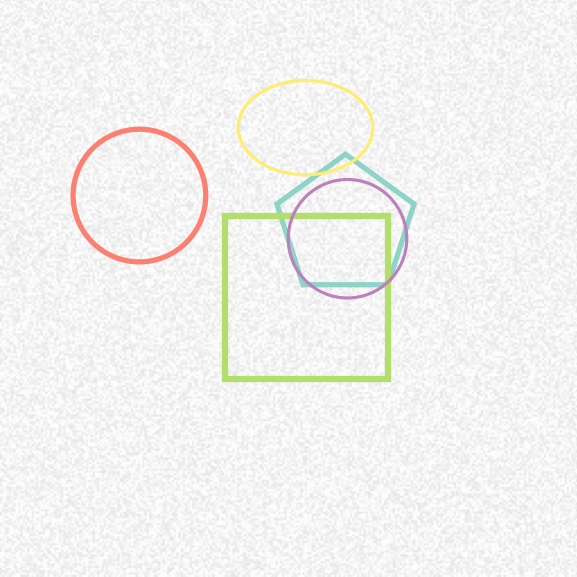[{"shape": "pentagon", "thickness": 2.5, "radius": 0.62, "center": [0.598, 0.607]}, {"shape": "circle", "thickness": 2.5, "radius": 0.57, "center": [0.241, 0.661]}, {"shape": "square", "thickness": 3, "radius": 0.71, "center": [0.531, 0.484]}, {"shape": "circle", "thickness": 1.5, "radius": 0.51, "center": [0.602, 0.586]}, {"shape": "oval", "thickness": 1.5, "radius": 0.58, "center": [0.529, 0.778]}]